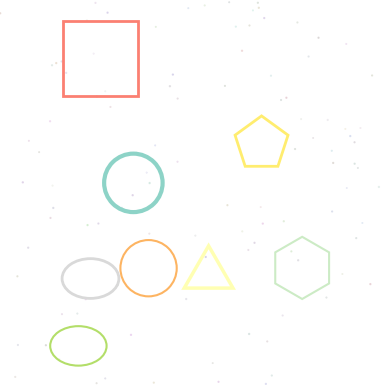[{"shape": "circle", "thickness": 3, "radius": 0.38, "center": [0.346, 0.525]}, {"shape": "triangle", "thickness": 2.5, "radius": 0.37, "center": [0.542, 0.288]}, {"shape": "square", "thickness": 2, "radius": 0.49, "center": [0.262, 0.848]}, {"shape": "circle", "thickness": 1.5, "radius": 0.37, "center": [0.386, 0.303]}, {"shape": "oval", "thickness": 1.5, "radius": 0.37, "center": [0.204, 0.102]}, {"shape": "oval", "thickness": 2, "radius": 0.37, "center": [0.235, 0.277]}, {"shape": "hexagon", "thickness": 1.5, "radius": 0.4, "center": [0.785, 0.304]}, {"shape": "pentagon", "thickness": 2, "radius": 0.36, "center": [0.679, 0.627]}]